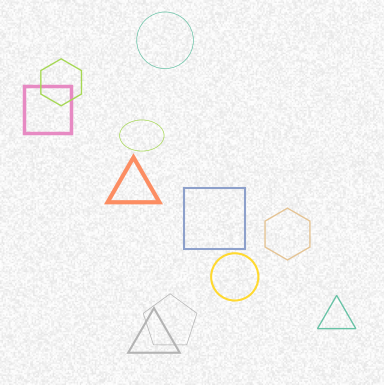[{"shape": "triangle", "thickness": 1, "radius": 0.29, "center": [0.874, 0.175]}, {"shape": "circle", "thickness": 0.5, "radius": 0.37, "center": [0.429, 0.895]}, {"shape": "triangle", "thickness": 3, "radius": 0.39, "center": [0.347, 0.514]}, {"shape": "square", "thickness": 1.5, "radius": 0.4, "center": [0.557, 0.433]}, {"shape": "square", "thickness": 2.5, "radius": 0.31, "center": [0.124, 0.717]}, {"shape": "hexagon", "thickness": 1, "radius": 0.3, "center": [0.159, 0.786]}, {"shape": "oval", "thickness": 0.5, "radius": 0.29, "center": [0.368, 0.648]}, {"shape": "circle", "thickness": 1.5, "radius": 0.31, "center": [0.61, 0.281]}, {"shape": "hexagon", "thickness": 1, "radius": 0.34, "center": [0.747, 0.392]}, {"shape": "triangle", "thickness": 1.5, "radius": 0.39, "center": [0.4, 0.122]}, {"shape": "pentagon", "thickness": 0.5, "radius": 0.37, "center": [0.442, 0.164]}]